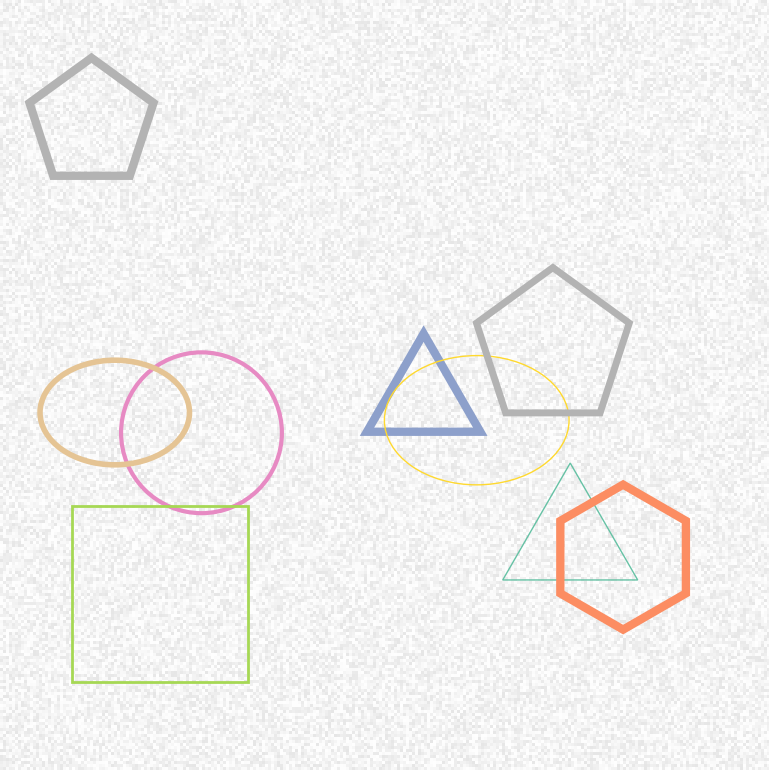[{"shape": "triangle", "thickness": 0.5, "radius": 0.51, "center": [0.741, 0.297]}, {"shape": "hexagon", "thickness": 3, "radius": 0.47, "center": [0.809, 0.276]}, {"shape": "triangle", "thickness": 3, "radius": 0.42, "center": [0.55, 0.482]}, {"shape": "circle", "thickness": 1.5, "radius": 0.52, "center": [0.262, 0.438]}, {"shape": "square", "thickness": 1, "radius": 0.57, "center": [0.208, 0.229]}, {"shape": "oval", "thickness": 0.5, "radius": 0.6, "center": [0.619, 0.454]}, {"shape": "oval", "thickness": 2, "radius": 0.49, "center": [0.149, 0.464]}, {"shape": "pentagon", "thickness": 3, "radius": 0.42, "center": [0.119, 0.84]}, {"shape": "pentagon", "thickness": 2.5, "radius": 0.52, "center": [0.718, 0.548]}]